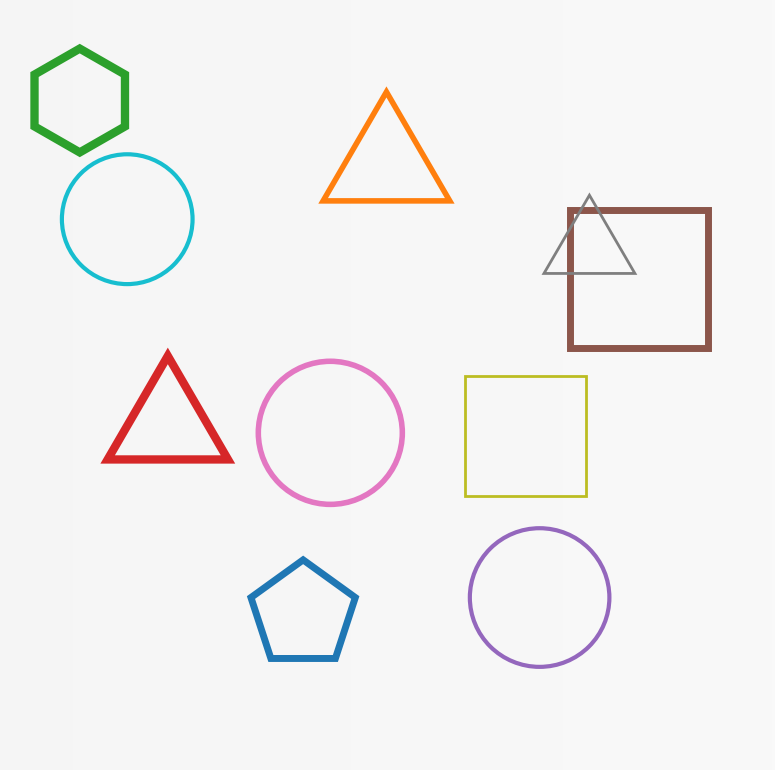[{"shape": "pentagon", "thickness": 2.5, "radius": 0.35, "center": [0.391, 0.202]}, {"shape": "triangle", "thickness": 2, "radius": 0.47, "center": [0.499, 0.786]}, {"shape": "hexagon", "thickness": 3, "radius": 0.34, "center": [0.103, 0.869]}, {"shape": "triangle", "thickness": 3, "radius": 0.45, "center": [0.217, 0.448]}, {"shape": "circle", "thickness": 1.5, "radius": 0.45, "center": [0.696, 0.224]}, {"shape": "square", "thickness": 2.5, "radius": 0.45, "center": [0.825, 0.638]}, {"shape": "circle", "thickness": 2, "radius": 0.46, "center": [0.426, 0.438]}, {"shape": "triangle", "thickness": 1, "radius": 0.34, "center": [0.761, 0.679]}, {"shape": "square", "thickness": 1, "radius": 0.39, "center": [0.678, 0.433]}, {"shape": "circle", "thickness": 1.5, "radius": 0.42, "center": [0.164, 0.715]}]